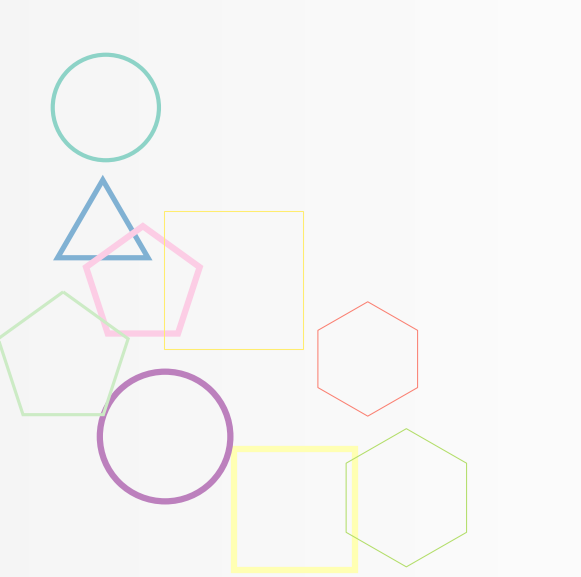[{"shape": "circle", "thickness": 2, "radius": 0.46, "center": [0.182, 0.813]}, {"shape": "square", "thickness": 3, "radius": 0.52, "center": [0.507, 0.117]}, {"shape": "hexagon", "thickness": 0.5, "radius": 0.5, "center": [0.633, 0.378]}, {"shape": "triangle", "thickness": 2.5, "radius": 0.45, "center": [0.177, 0.598]}, {"shape": "hexagon", "thickness": 0.5, "radius": 0.6, "center": [0.699, 0.137]}, {"shape": "pentagon", "thickness": 3, "radius": 0.51, "center": [0.246, 0.505]}, {"shape": "circle", "thickness": 3, "radius": 0.56, "center": [0.284, 0.243]}, {"shape": "pentagon", "thickness": 1.5, "radius": 0.59, "center": [0.109, 0.376]}, {"shape": "square", "thickness": 0.5, "radius": 0.6, "center": [0.401, 0.514]}]